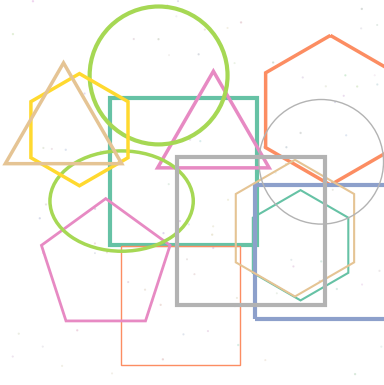[{"shape": "hexagon", "thickness": 1.5, "radius": 0.72, "center": [0.781, 0.363]}, {"shape": "square", "thickness": 3, "radius": 0.96, "center": [0.476, 0.555]}, {"shape": "square", "thickness": 1, "radius": 0.77, "center": [0.469, 0.207]}, {"shape": "hexagon", "thickness": 2.5, "radius": 0.97, "center": [0.858, 0.714]}, {"shape": "square", "thickness": 3, "radius": 0.87, "center": [0.838, 0.345]}, {"shape": "triangle", "thickness": 2.5, "radius": 0.84, "center": [0.554, 0.648]}, {"shape": "pentagon", "thickness": 2, "radius": 0.88, "center": [0.275, 0.309]}, {"shape": "oval", "thickness": 2.5, "radius": 0.93, "center": [0.316, 0.478]}, {"shape": "circle", "thickness": 3, "radius": 0.9, "center": [0.412, 0.804]}, {"shape": "hexagon", "thickness": 2.5, "radius": 0.73, "center": [0.206, 0.663]}, {"shape": "triangle", "thickness": 2.5, "radius": 0.87, "center": [0.165, 0.662]}, {"shape": "hexagon", "thickness": 1.5, "radius": 0.89, "center": [0.766, 0.407]}, {"shape": "circle", "thickness": 1, "radius": 0.81, "center": [0.834, 0.58]}, {"shape": "square", "thickness": 3, "radius": 0.96, "center": [0.653, 0.401]}]